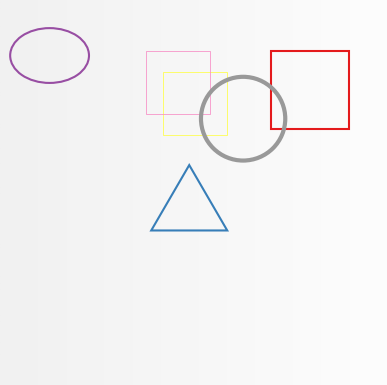[{"shape": "square", "thickness": 1.5, "radius": 0.51, "center": [0.8, 0.767]}, {"shape": "triangle", "thickness": 1.5, "radius": 0.57, "center": [0.488, 0.458]}, {"shape": "oval", "thickness": 1.5, "radius": 0.51, "center": [0.128, 0.856]}, {"shape": "square", "thickness": 0.5, "radius": 0.41, "center": [0.503, 0.731]}, {"shape": "square", "thickness": 0.5, "radius": 0.41, "center": [0.46, 0.786]}, {"shape": "circle", "thickness": 3, "radius": 0.54, "center": [0.627, 0.692]}]